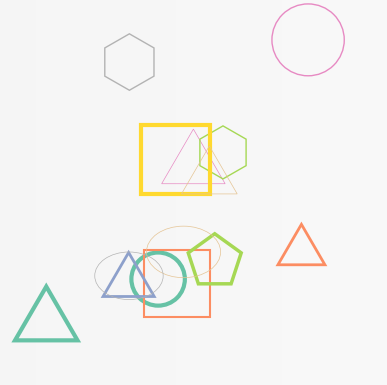[{"shape": "circle", "thickness": 3, "radius": 0.34, "center": [0.408, 0.275]}, {"shape": "triangle", "thickness": 3, "radius": 0.47, "center": [0.119, 0.163]}, {"shape": "square", "thickness": 1.5, "radius": 0.43, "center": [0.457, 0.264]}, {"shape": "triangle", "thickness": 2, "radius": 0.35, "center": [0.778, 0.347]}, {"shape": "triangle", "thickness": 2, "radius": 0.38, "center": [0.332, 0.268]}, {"shape": "triangle", "thickness": 0.5, "radius": 0.47, "center": [0.499, 0.57]}, {"shape": "circle", "thickness": 1, "radius": 0.47, "center": [0.795, 0.896]}, {"shape": "hexagon", "thickness": 1, "radius": 0.34, "center": [0.575, 0.604]}, {"shape": "pentagon", "thickness": 2.5, "radius": 0.36, "center": [0.554, 0.321]}, {"shape": "square", "thickness": 3, "radius": 0.45, "center": [0.454, 0.585]}, {"shape": "oval", "thickness": 0.5, "radius": 0.48, "center": [0.474, 0.346]}, {"shape": "triangle", "thickness": 0.5, "radius": 0.42, "center": [0.54, 0.538]}, {"shape": "oval", "thickness": 0.5, "radius": 0.44, "center": [0.333, 0.284]}, {"shape": "hexagon", "thickness": 1, "radius": 0.37, "center": [0.334, 0.839]}]